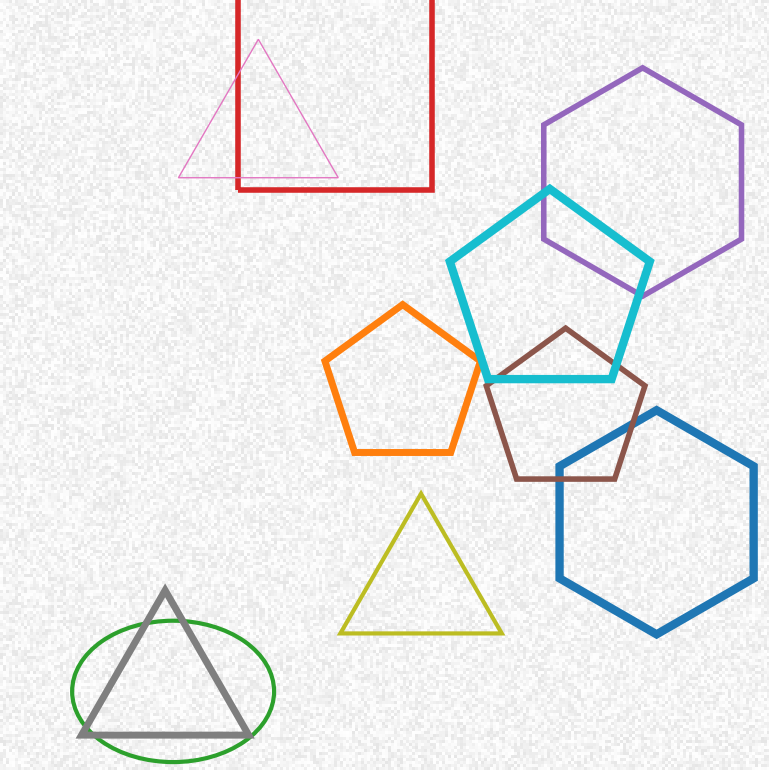[{"shape": "hexagon", "thickness": 3, "radius": 0.73, "center": [0.853, 0.322]}, {"shape": "pentagon", "thickness": 2.5, "radius": 0.53, "center": [0.523, 0.498]}, {"shape": "oval", "thickness": 1.5, "radius": 0.66, "center": [0.225, 0.102]}, {"shape": "square", "thickness": 2, "radius": 0.63, "center": [0.435, 0.879]}, {"shape": "hexagon", "thickness": 2, "radius": 0.74, "center": [0.835, 0.764]}, {"shape": "pentagon", "thickness": 2, "radius": 0.54, "center": [0.735, 0.465]}, {"shape": "triangle", "thickness": 0.5, "radius": 0.6, "center": [0.336, 0.829]}, {"shape": "triangle", "thickness": 2.5, "radius": 0.63, "center": [0.214, 0.108]}, {"shape": "triangle", "thickness": 1.5, "radius": 0.61, "center": [0.547, 0.238]}, {"shape": "pentagon", "thickness": 3, "radius": 0.68, "center": [0.714, 0.618]}]